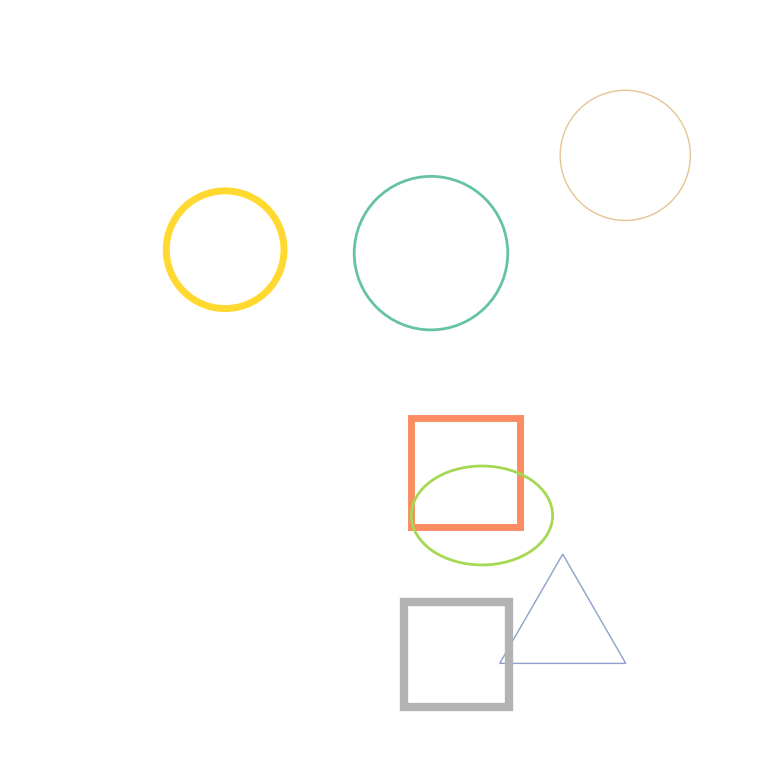[{"shape": "circle", "thickness": 1, "radius": 0.5, "center": [0.56, 0.671]}, {"shape": "square", "thickness": 2.5, "radius": 0.35, "center": [0.605, 0.387]}, {"shape": "triangle", "thickness": 0.5, "radius": 0.47, "center": [0.731, 0.186]}, {"shape": "oval", "thickness": 1, "radius": 0.46, "center": [0.626, 0.331]}, {"shape": "circle", "thickness": 2.5, "radius": 0.38, "center": [0.292, 0.676]}, {"shape": "circle", "thickness": 0.5, "radius": 0.42, "center": [0.812, 0.798]}, {"shape": "square", "thickness": 3, "radius": 0.34, "center": [0.593, 0.15]}]